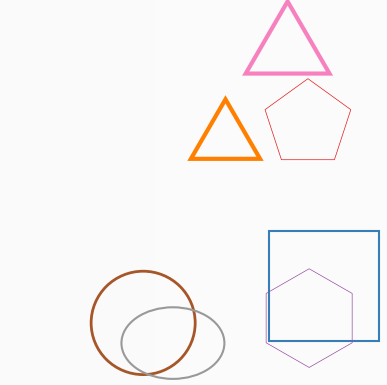[{"shape": "pentagon", "thickness": 0.5, "radius": 0.58, "center": [0.795, 0.679]}, {"shape": "square", "thickness": 1.5, "radius": 0.71, "center": [0.837, 0.257]}, {"shape": "hexagon", "thickness": 0.5, "radius": 0.64, "center": [0.798, 0.174]}, {"shape": "triangle", "thickness": 3, "radius": 0.52, "center": [0.582, 0.639]}, {"shape": "circle", "thickness": 2, "radius": 0.67, "center": [0.369, 0.161]}, {"shape": "triangle", "thickness": 3, "radius": 0.62, "center": [0.742, 0.871]}, {"shape": "oval", "thickness": 1.5, "radius": 0.66, "center": [0.446, 0.109]}]